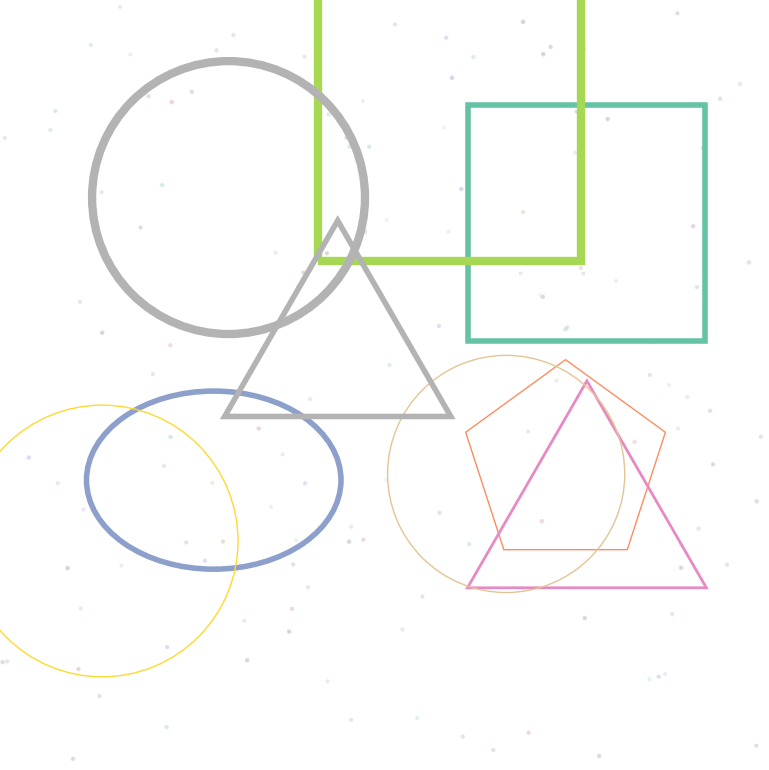[{"shape": "square", "thickness": 2, "radius": 0.77, "center": [0.762, 0.71]}, {"shape": "pentagon", "thickness": 0.5, "radius": 0.68, "center": [0.734, 0.396]}, {"shape": "oval", "thickness": 2, "radius": 0.83, "center": [0.278, 0.376]}, {"shape": "triangle", "thickness": 1, "radius": 0.9, "center": [0.762, 0.326]}, {"shape": "square", "thickness": 3, "radius": 0.86, "center": [0.584, 0.833]}, {"shape": "circle", "thickness": 0.5, "radius": 0.88, "center": [0.133, 0.297]}, {"shape": "circle", "thickness": 0.5, "radius": 0.77, "center": [0.657, 0.384]}, {"shape": "circle", "thickness": 3, "radius": 0.89, "center": [0.297, 0.743]}, {"shape": "triangle", "thickness": 2, "radius": 0.85, "center": [0.439, 0.544]}]